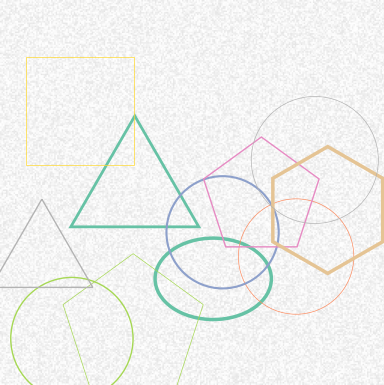[{"shape": "triangle", "thickness": 2, "radius": 0.96, "center": [0.35, 0.507]}, {"shape": "oval", "thickness": 2.5, "radius": 0.76, "center": [0.554, 0.276]}, {"shape": "circle", "thickness": 0.5, "radius": 0.75, "center": [0.769, 0.334]}, {"shape": "circle", "thickness": 1.5, "radius": 0.73, "center": [0.578, 0.397]}, {"shape": "pentagon", "thickness": 1, "radius": 0.79, "center": [0.679, 0.486]}, {"shape": "pentagon", "thickness": 0.5, "radius": 0.96, "center": [0.346, 0.15]}, {"shape": "circle", "thickness": 1, "radius": 0.79, "center": [0.187, 0.121]}, {"shape": "square", "thickness": 0.5, "radius": 0.7, "center": [0.208, 0.711]}, {"shape": "hexagon", "thickness": 2.5, "radius": 0.82, "center": [0.851, 0.455]}, {"shape": "triangle", "thickness": 1, "radius": 0.76, "center": [0.109, 0.33]}, {"shape": "circle", "thickness": 0.5, "radius": 0.83, "center": [0.818, 0.584]}]